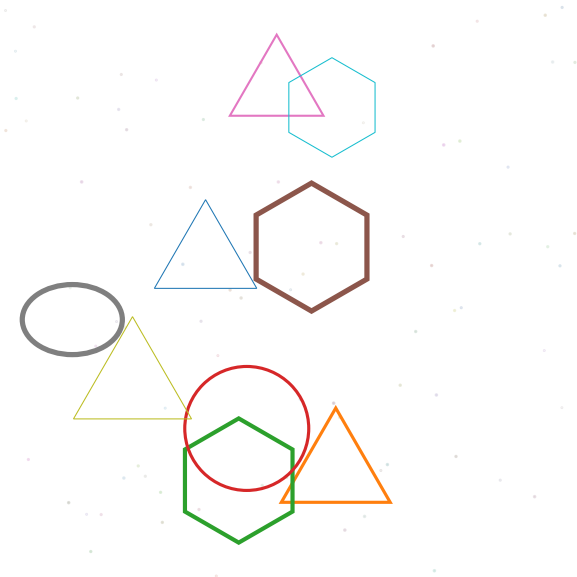[{"shape": "triangle", "thickness": 0.5, "radius": 0.51, "center": [0.356, 0.551]}, {"shape": "triangle", "thickness": 1.5, "radius": 0.54, "center": [0.581, 0.184]}, {"shape": "hexagon", "thickness": 2, "radius": 0.54, "center": [0.413, 0.167]}, {"shape": "circle", "thickness": 1.5, "radius": 0.54, "center": [0.427, 0.257]}, {"shape": "hexagon", "thickness": 2.5, "radius": 0.55, "center": [0.539, 0.571]}, {"shape": "triangle", "thickness": 1, "radius": 0.47, "center": [0.479, 0.846]}, {"shape": "oval", "thickness": 2.5, "radius": 0.43, "center": [0.125, 0.446]}, {"shape": "triangle", "thickness": 0.5, "radius": 0.59, "center": [0.229, 0.333]}, {"shape": "hexagon", "thickness": 0.5, "radius": 0.43, "center": [0.575, 0.813]}]